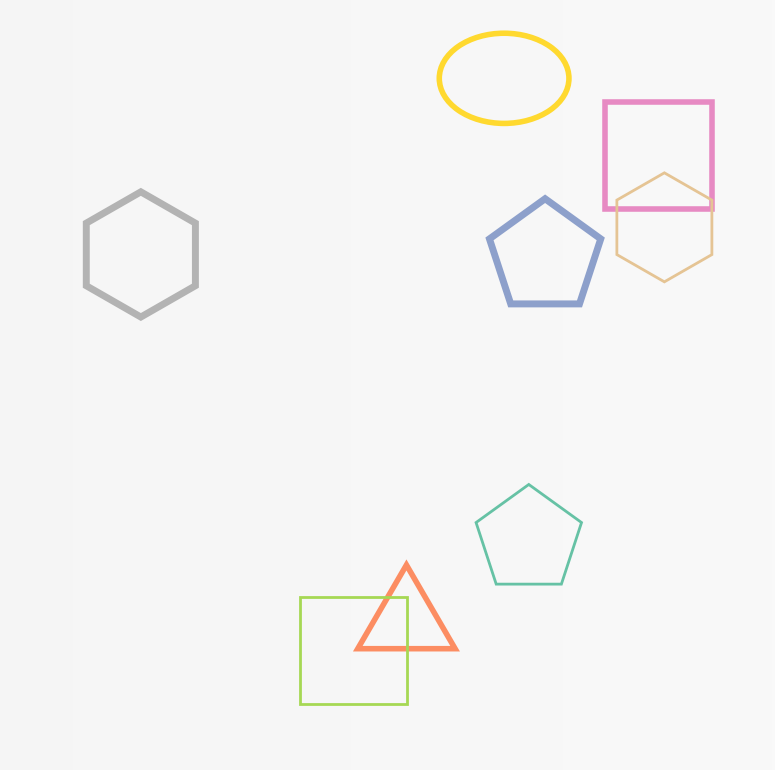[{"shape": "pentagon", "thickness": 1, "radius": 0.36, "center": [0.682, 0.299]}, {"shape": "triangle", "thickness": 2, "radius": 0.36, "center": [0.524, 0.194]}, {"shape": "pentagon", "thickness": 2.5, "radius": 0.38, "center": [0.703, 0.666]}, {"shape": "square", "thickness": 2, "radius": 0.35, "center": [0.85, 0.798]}, {"shape": "square", "thickness": 1, "radius": 0.35, "center": [0.456, 0.155]}, {"shape": "oval", "thickness": 2, "radius": 0.42, "center": [0.65, 0.898]}, {"shape": "hexagon", "thickness": 1, "radius": 0.35, "center": [0.857, 0.705]}, {"shape": "hexagon", "thickness": 2.5, "radius": 0.41, "center": [0.182, 0.67]}]